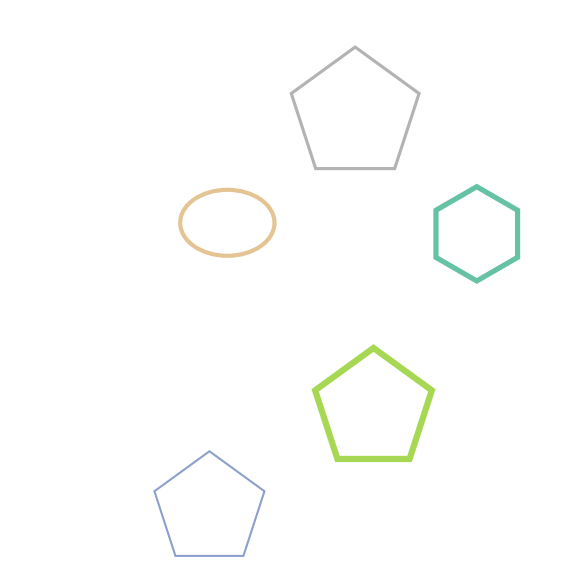[{"shape": "hexagon", "thickness": 2.5, "radius": 0.41, "center": [0.826, 0.594]}, {"shape": "pentagon", "thickness": 1, "radius": 0.5, "center": [0.363, 0.118]}, {"shape": "pentagon", "thickness": 3, "radius": 0.53, "center": [0.647, 0.29]}, {"shape": "oval", "thickness": 2, "radius": 0.41, "center": [0.394, 0.613]}, {"shape": "pentagon", "thickness": 1.5, "radius": 0.58, "center": [0.615, 0.801]}]